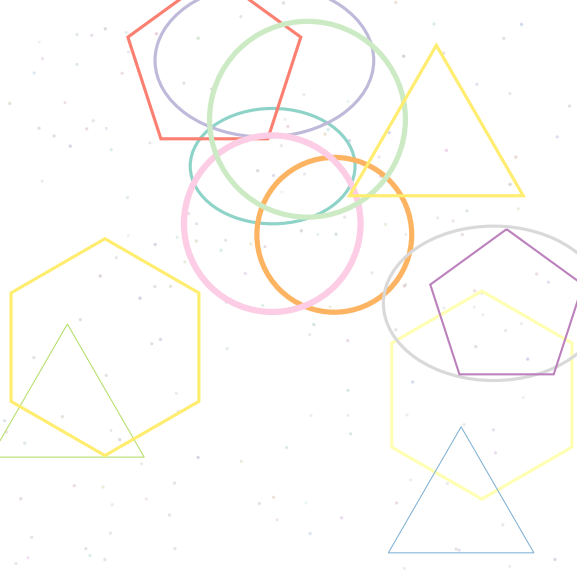[{"shape": "oval", "thickness": 1.5, "radius": 0.71, "center": [0.472, 0.711]}, {"shape": "hexagon", "thickness": 1.5, "radius": 0.9, "center": [0.834, 0.315]}, {"shape": "oval", "thickness": 1.5, "radius": 0.95, "center": [0.458, 0.895]}, {"shape": "pentagon", "thickness": 1.5, "radius": 0.79, "center": [0.371, 0.886]}, {"shape": "triangle", "thickness": 0.5, "radius": 0.73, "center": [0.798, 0.115]}, {"shape": "circle", "thickness": 2.5, "radius": 0.67, "center": [0.579, 0.593]}, {"shape": "triangle", "thickness": 0.5, "radius": 0.77, "center": [0.117, 0.284]}, {"shape": "circle", "thickness": 3, "radius": 0.76, "center": [0.471, 0.612]}, {"shape": "oval", "thickness": 1.5, "radius": 0.95, "center": [0.855, 0.474]}, {"shape": "pentagon", "thickness": 1, "radius": 0.69, "center": [0.877, 0.463]}, {"shape": "circle", "thickness": 2.5, "radius": 0.85, "center": [0.532, 0.793]}, {"shape": "triangle", "thickness": 1.5, "radius": 0.87, "center": [0.756, 0.747]}, {"shape": "hexagon", "thickness": 1.5, "radius": 0.94, "center": [0.182, 0.398]}]